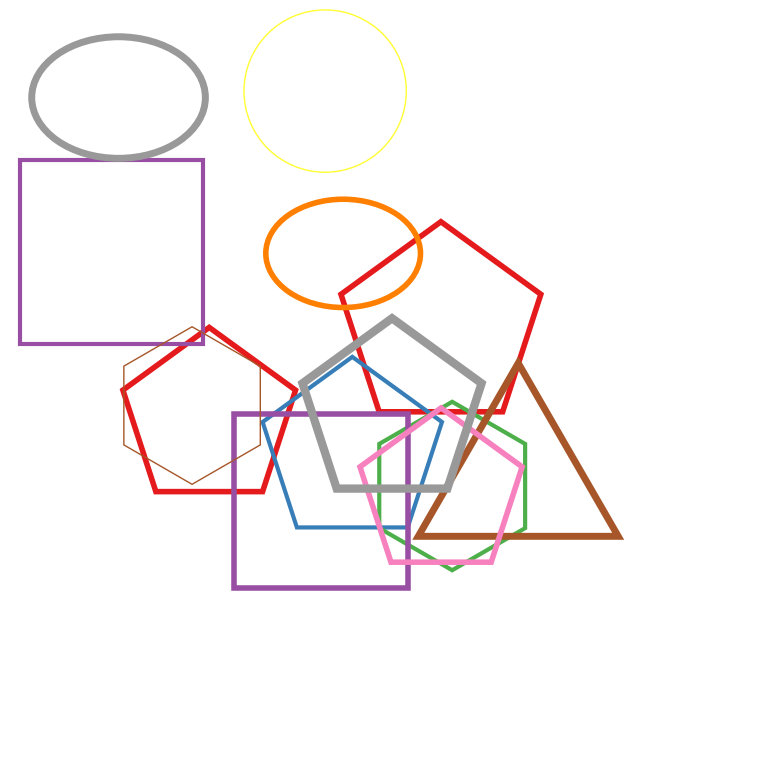[{"shape": "pentagon", "thickness": 2, "radius": 0.59, "center": [0.272, 0.457]}, {"shape": "pentagon", "thickness": 2, "radius": 0.68, "center": [0.573, 0.576]}, {"shape": "pentagon", "thickness": 1.5, "radius": 0.61, "center": [0.458, 0.414]}, {"shape": "hexagon", "thickness": 1.5, "radius": 0.55, "center": [0.587, 0.369]}, {"shape": "square", "thickness": 1.5, "radius": 0.6, "center": [0.145, 0.673]}, {"shape": "square", "thickness": 2, "radius": 0.57, "center": [0.417, 0.35]}, {"shape": "oval", "thickness": 2, "radius": 0.5, "center": [0.446, 0.671]}, {"shape": "circle", "thickness": 0.5, "radius": 0.53, "center": [0.422, 0.882]}, {"shape": "hexagon", "thickness": 0.5, "radius": 0.51, "center": [0.249, 0.473]}, {"shape": "triangle", "thickness": 2.5, "radius": 0.75, "center": [0.673, 0.378]}, {"shape": "pentagon", "thickness": 2, "radius": 0.55, "center": [0.573, 0.359]}, {"shape": "oval", "thickness": 2.5, "radius": 0.56, "center": [0.154, 0.873]}, {"shape": "pentagon", "thickness": 3, "radius": 0.61, "center": [0.509, 0.464]}]